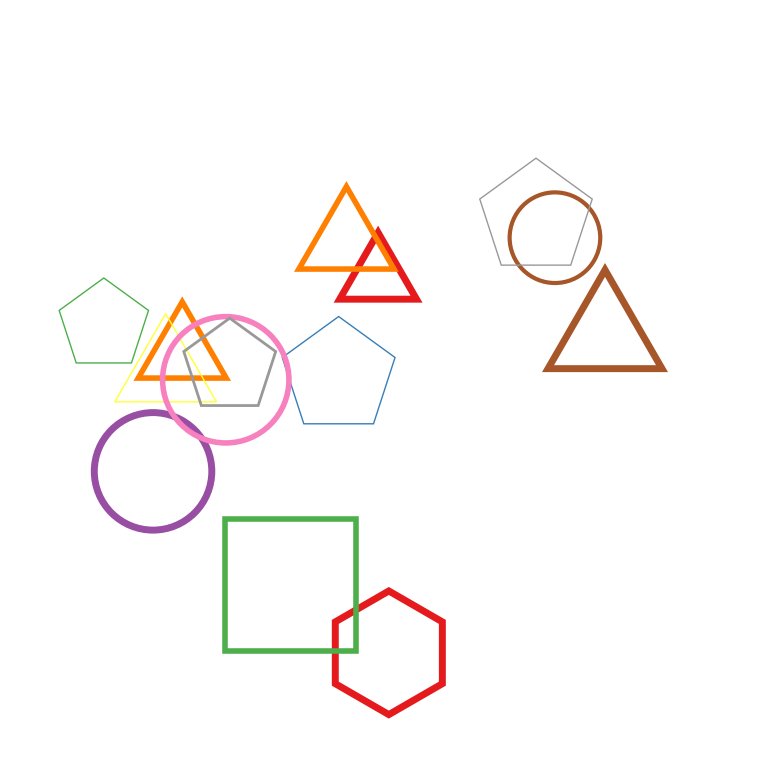[{"shape": "hexagon", "thickness": 2.5, "radius": 0.4, "center": [0.505, 0.152]}, {"shape": "triangle", "thickness": 2.5, "radius": 0.29, "center": [0.491, 0.64]}, {"shape": "pentagon", "thickness": 0.5, "radius": 0.39, "center": [0.44, 0.512]}, {"shape": "pentagon", "thickness": 0.5, "radius": 0.31, "center": [0.135, 0.578]}, {"shape": "square", "thickness": 2, "radius": 0.43, "center": [0.377, 0.24]}, {"shape": "circle", "thickness": 2.5, "radius": 0.38, "center": [0.199, 0.388]}, {"shape": "triangle", "thickness": 2, "radius": 0.33, "center": [0.237, 0.542]}, {"shape": "triangle", "thickness": 2, "radius": 0.36, "center": [0.45, 0.686]}, {"shape": "triangle", "thickness": 0.5, "radius": 0.38, "center": [0.215, 0.516]}, {"shape": "circle", "thickness": 1.5, "radius": 0.29, "center": [0.721, 0.691]}, {"shape": "triangle", "thickness": 2.5, "radius": 0.43, "center": [0.786, 0.564]}, {"shape": "circle", "thickness": 2, "radius": 0.41, "center": [0.293, 0.507]}, {"shape": "pentagon", "thickness": 1, "radius": 0.31, "center": [0.298, 0.524]}, {"shape": "pentagon", "thickness": 0.5, "radius": 0.38, "center": [0.696, 0.718]}]